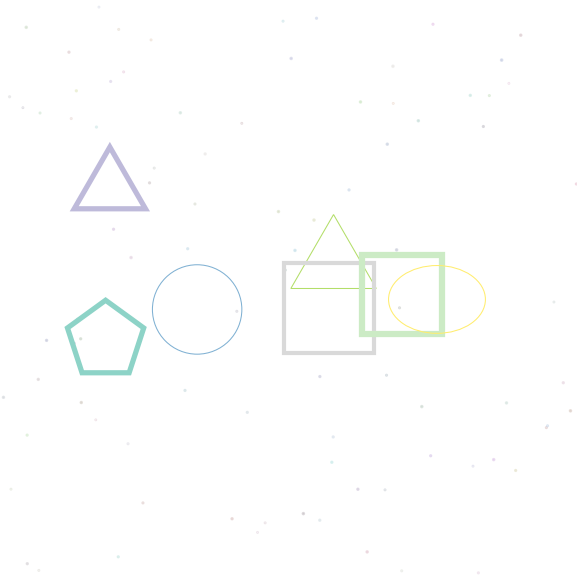[{"shape": "pentagon", "thickness": 2.5, "radius": 0.35, "center": [0.183, 0.41]}, {"shape": "triangle", "thickness": 2.5, "radius": 0.36, "center": [0.19, 0.673]}, {"shape": "circle", "thickness": 0.5, "radius": 0.39, "center": [0.341, 0.463]}, {"shape": "triangle", "thickness": 0.5, "radius": 0.43, "center": [0.578, 0.542]}, {"shape": "square", "thickness": 2, "radius": 0.39, "center": [0.57, 0.466]}, {"shape": "square", "thickness": 3, "radius": 0.35, "center": [0.696, 0.489]}, {"shape": "oval", "thickness": 0.5, "radius": 0.42, "center": [0.757, 0.481]}]